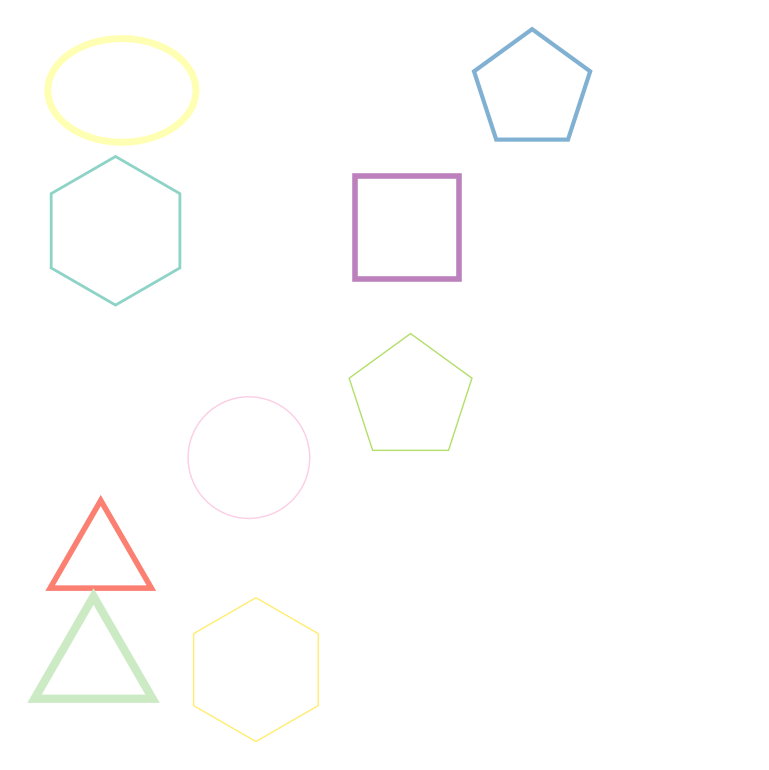[{"shape": "hexagon", "thickness": 1, "radius": 0.48, "center": [0.15, 0.7]}, {"shape": "oval", "thickness": 2.5, "radius": 0.48, "center": [0.158, 0.883]}, {"shape": "triangle", "thickness": 2, "radius": 0.38, "center": [0.131, 0.274]}, {"shape": "pentagon", "thickness": 1.5, "radius": 0.4, "center": [0.691, 0.883]}, {"shape": "pentagon", "thickness": 0.5, "radius": 0.42, "center": [0.533, 0.483]}, {"shape": "circle", "thickness": 0.5, "radius": 0.39, "center": [0.323, 0.406]}, {"shape": "square", "thickness": 2, "radius": 0.34, "center": [0.528, 0.704]}, {"shape": "triangle", "thickness": 3, "radius": 0.44, "center": [0.121, 0.137]}, {"shape": "hexagon", "thickness": 0.5, "radius": 0.47, "center": [0.332, 0.13]}]